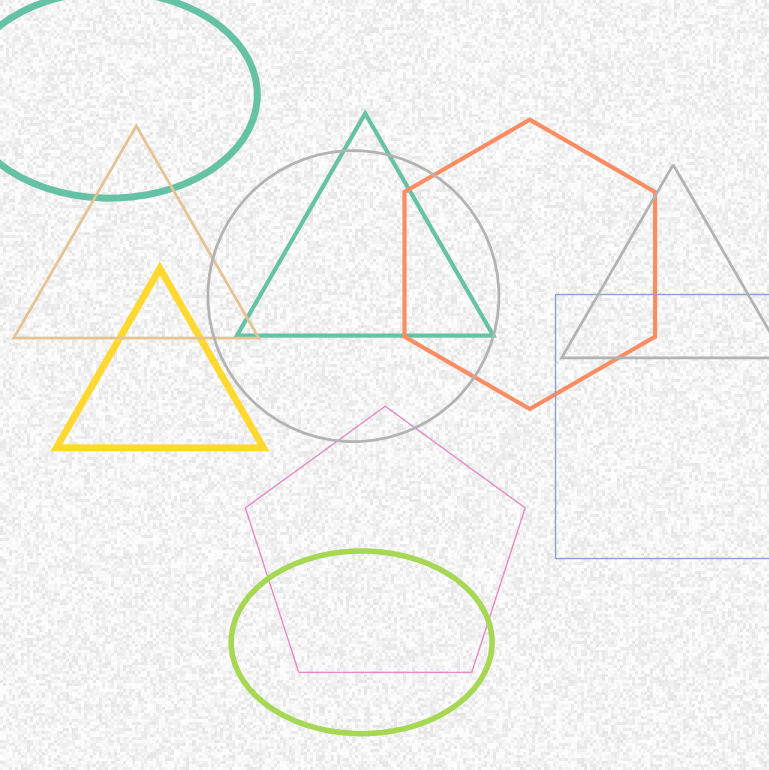[{"shape": "triangle", "thickness": 1.5, "radius": 0.96, "center": [0.474, 0.66]}, {"shape": "oval", "thickness": 2.5, "radius": 0.96, "center": [0.142, 0.877]}, {"shape": "hexagon", "thickness": 1.5, "radius": 0.94, "center": [0.688, 0.657]}, {"shape": "square", "thickness": 0.5, "radius": 0.86, "center": [0.892, 0.446]}, {"shape": "pentagon", "thickness": 0.5, "radius": 0.96, "center": [0.5, 0.281]}, {"shape": "oval", "thickness": 2, "radius": 0.85, "center": [0.47, 0.166]}, {"shape": "triangle", "thickness": 2.5, "radius": 0.78, "center": [0.208, 0.496]}, {"shape": "triangle", "thickness": 1, "radius": 0.92, "center": [0.177, 0.653]}, {"shape": "triangle", "thickness": 1, "radius": 0.84, "center": [0.874, 0.619]}, {"shape": "circle", "thickness": 1, "radius": 0.94, "center": [0.459, 0.615]}]